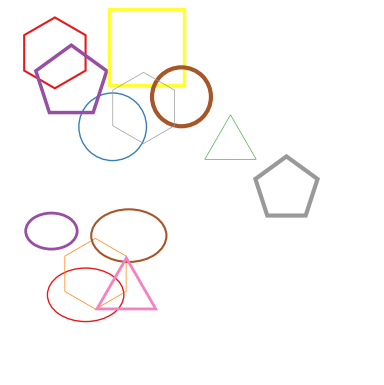[{"shape": "hexagon", "thickness": 1.5, "radius": 0.46, "center": [0.143, 0.863]}, {"shape": "oval", "thickness": 1, "radius": 0.5, "center": [0.222, 0.234]}, {"shape": "circle", "thickness": 1, "radius": 0.44, "center": [0.293, 0.671]}, {"shape": "triangle", "thickness": 0.5, "radius": 0.39, "center": [0.599, 0.625]}, {"shape": "pentagon", "thickness": 2.5, "radius": 0.48, "center": [0.185, 0.786]}, {"shape": "oval", "thickness": 2, "radius": 0.33, "center": [0.134, 0.4]}, {"shape": "hexagon", "thickness": 0.5, "radius": 0.46, "center": [0.248, 0.289]}, {"shape": "square", "thickness": 2.5, "radius": 0.49, "center": [0.38, 0.878]}, {"shape": "oval", "thickness": 1.5, "radius": 0.49, "center": [0.335, 0.388]}, {"shape": "circle", "thickness": 3, "radius": 0.38, "center": [0.471, 0.749]}, {"shape": "triangle", "thickness": 2, "radius": 0.44, "center": [0.328, 0.242]}, {"shape": "pentagon", "thickness": 3, "radius": 0.42, "center": [0.744, 0.509]}, {"shape": "hexagon", "thickness": 0.5, "radius": 0.46, "center": [0.373, 0.72]}]